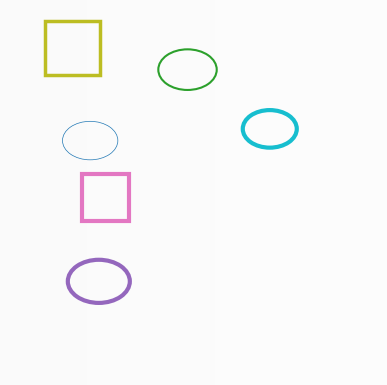[{"shape": "oval", "thickness": 0.5, "radius": 0.36, "center": [0.233, 0.635]}, {"shape": "oval", "thickness": 1.5, "radius": 0.38, "center": [0.484, 0.819]}, {"shape": "oval", "thickness": 3, "radius": 0.4, "center": [0.255, 0.269]}, {"shape": "square", "thickness": 3, "radius": 0.3, "center": [0.272, 0.487]}, {"shape": "square", "thickness": 2.5, "radius": 0.36, "center": [0.187, 0.876]}, {"shape": "oval", "thickness": 3, "radius": 0.35, "center": [0.696, 0.665]}]